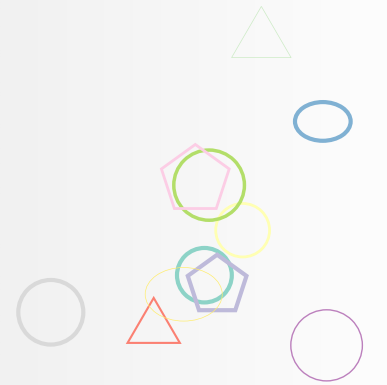[{"shape": "circle", "thickness": 3, "radius": 0.35, "center": [0.527, 0.285]}, {"shape": "circle", "thickness": 2, "radius": 0.35, "center": [0.626, 0.402]}, {"shape": "pentagon", "thickness": 3, "radius": 0.4, "center": [0.56, 0.259]}, {"shape": "triangle", "thickness": 1.5, "radius": 0.39, "center": [0.397, 0.148]}, {"shape": "oval", "thickness": 3, "radius": 0.36, "center": [0.833, 0.685]}, {"shape": "circle", "thickness": 2.5, "radius": 0.46, "center": [0.54, 0.519]}, {"shape": "pentagon", "thickness": 2, "radius": 0.46, "center": [0.504, 0.533]}, {"shape": "circle", "thickness": 3, "radius": 0.42, "center": [0.131, 0.189]}, {"shape": "circle", "thickness": 1, "radius": 0.46, "center": [0.843, 0.103]}, {"shape": "triangle", "thickness": 0.5, "radius": 0.44, "center": [0.674, 0.895]}, {"shape": "oval", "thickness": 0.5, "radius": 0.5, "center": [0.474, 0.236]}]